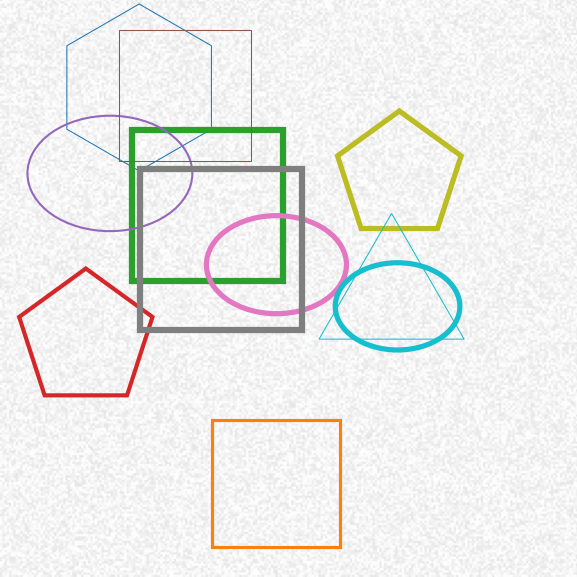[{"shape": "hexagon", "thickness": 0.5, "radius": 0.72, "center": [0.241, 0.848]}, {"shape": "square", "thickness": 1.5, "radius": 0.55, "center": [0.478, 0.162]}, {"shape": "square", "thickness": 3, "radius": 0.65, "center": [0.359, 0.643]}, {"shape": "pentagon", "thickness": 2, "radius": 0.61, "center": [0.149, 0.413]}, {"shape": "oval", "thickness": 1, "radius": 0.71, "center": [0.19, 0.699]}, {"shape": "square", "thickness": 0.5, "radius": 0.57, "center": [0.32, 0.834]}, {"shape": "oval", "thickness": 2.5, "radius": 0.61, "center": [0.479, 0.541]}, {"shape": "square", "thickness": 3, "radius": 0.7, "center": [0.382, 0.567]}, {"shape": "pentagon", "thickness": 2.5, "radius": 0.56, "center": [0.691, 0.694]}, {"shape": "triangle", "thickness": 0.5, "radius": 0.73, "center": [0.678, 0.484]}, {"shape": "oval", "thickness": 2.5, "radius": 0.54, "center": [0.688, 0.469]}]